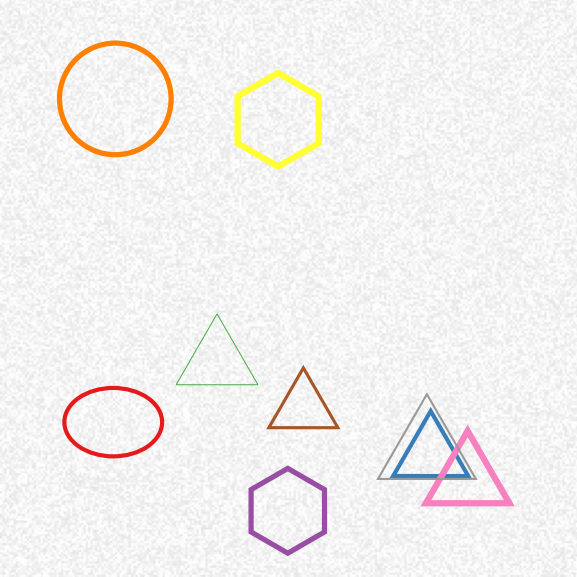[{"shape": "oval", "thickness": 2, "radius": 0.42, "center": [0.196, 0.268]}, {"shape": "triangle", "thickness": 2, "radius": 0.38, "center": [0.746, 0.212]}, {"shape": "triangle", "thickness": 0.5, "radius": 0.41, "center": [0.376, 0.374]}, {"shape": "hexagon", "thickness": 2.5, "radius": 0.37, "center": [0.498, 0.115]}, {"shape": "circle", "thickness": 2.5, "radius": 0.48, "center": [0.2, 0.828]}, {"shape": "hexagon", "thickness": 3, "radius": 0.41, "center": [0.482, 0.792]}, {"shape": "triangle", "thickness": 1.5, "radius": 0.34, "center": [0.525, 0.293]}, {"shape": "triangle", "thickness": 3, "radius": 0.42, "center": [0.81, 0.169]}, {"shape": "triangle", "thickness": 1, "radius": 0.49, "center": [0.739, 0.219]}]